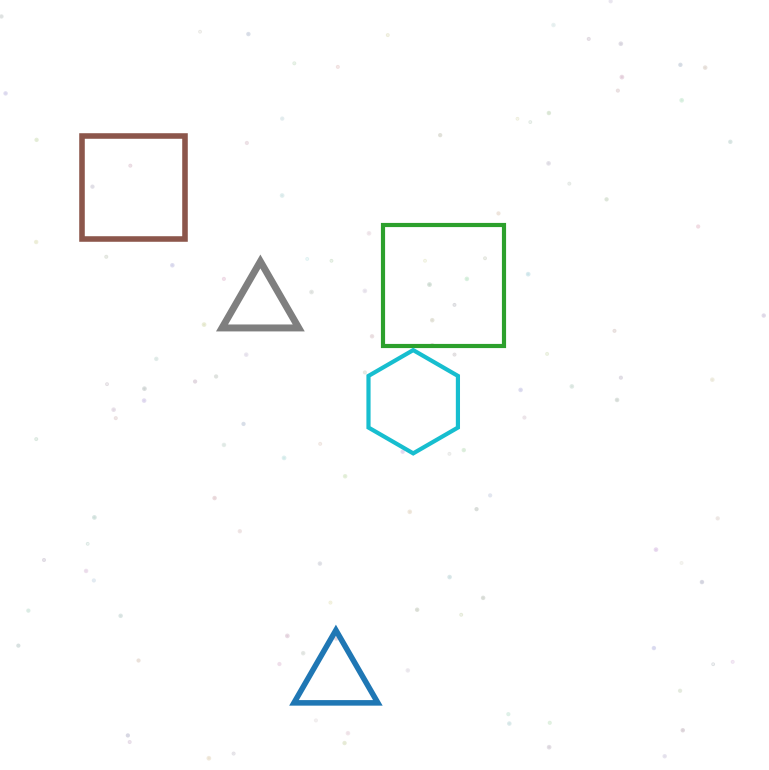[{"shape": "triangle", "thickness": 2, "radius": 0.31, "center": [0.436, 0.119]}, {"shape": "square", "thickness": 1.5, "radius": 0.39, "center": [0.577, 0.629]}, {"shape": "square", "thickness": 2, "radius": 0.34, "center": [0.173, 0.756]}, {"shape": "triangle", "thickness": 2.5, "radius": 0.29, "center": [0.338, 0.603]}, {"shape": "hexagon", "thickness": 1.5, "radius": 0.34, "center": [0.537, 0.478]}]